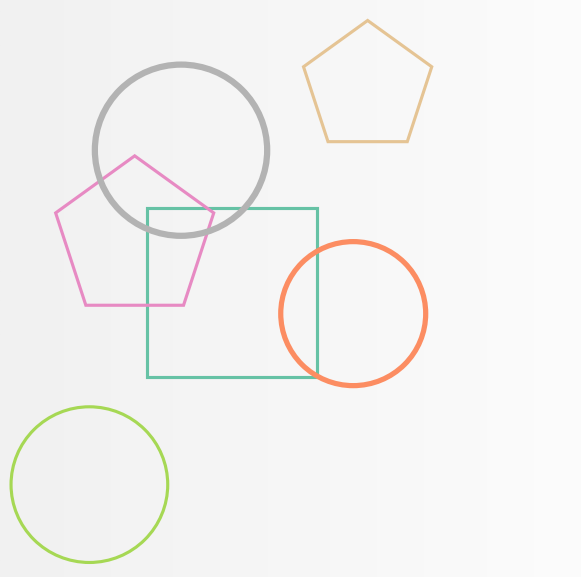[{"shape": "square", "thickness": 1.5, "radius": 0.73, "center": [0.399, 0.492]}, {"shape": "circle", "thickness": 2.5, "radius": 0.62, "center": [0.608, 0.456]}, {"shape": "pentagon", "thickness": 1.5, "radius": 0.72, "center": [0.232, 0.586]}, {"shape": "circle", "thickness": 1.5, "radius": 0.67, "center": [0.154, 0.16]}, {"shape": "pentagon", "thickness": 1.5, "radius": 0.58, "center": [0.632, 0.848]}, {"shape": "circle", "thickness": 3, "radius": 0.74, "center": [0.311, 0.739]}]